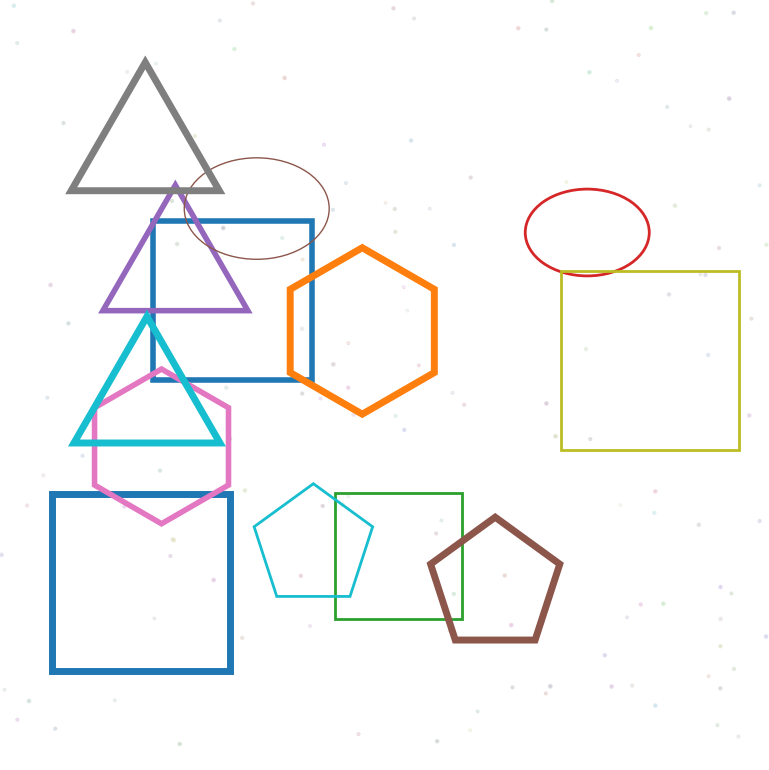[{"shape": "square", "thickness": 2.5, "radius": 0.58, "center": [0.183, 0.244]}, {"shape": "square", "thickness": 2, "radius": 0.51, "center": [0.302, 0.61]}, {"shape": "hexagon", "thickness": 2.5, "radius": 0.54, "center": [0.47, 0.57]}, {"shape": "square", "thickness": 1, "radius": 0.41, "center": [0.517, 0.278]}, {"shape": "oval", "thickness": 1, "radius": 0.4, "center": [0.763, 0.698]}, {"shape": "triangle", "thickness": 2, "radius": 0.54, "center": [0.228, 0.651]}, {"shape": "pentagon", "thickness": 2.5, "radius": 0.44, "center": [0.643, 0.24]}, {"shape": "oval", "thickness": 0.5, "radius": 0.47, "center": [0.333, 0.729]}, {"shape": "hexagon", "thickness": 2, "radius": 0.5, "center": [0.21, 0.42]}, {"shape": "triangle", "thickness": 2.5, "radius": 0.56, "center": [0.189, 0.808]}, {"shape": "square", "thickness": 1, "radius": 0.58, "center": [0.844, 0.532]}, {"shape": "triangle", "thickness": 2.5, "radius": 0.55, "center": [0.191, 0.479]}, {"shape": "pentagon", "thickness": 1, "radius": 0.4, "center": [0.407, 0.291]}]